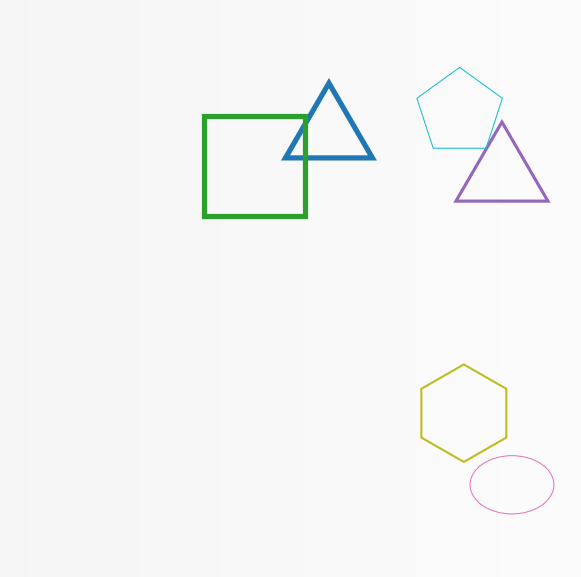[{"shape": "triangle", "thickness": 2.5, "radius": 0.43, "center": [0.566, 0.769]}, {"shape": "square", "thickness": 2.5, "radius": 0.43, "center": [0.438, 0.711]}, {"shape": "triangle", "thickness": 1.5, "radius": 0.46, "center": [0.864, 0.697]}, {"shape": "oval", "thickness": 0.5, "radius": 0.36, "center": [0.881, 0.16]}, {"shape": "hexagon", "thickness": 1, "radius": 0.42, "center": [0.798, 0.284]}, {"shape": "pentagon", "thickness": 0.5, "radius": 0.39, "center": [0.791, 0.805]}]